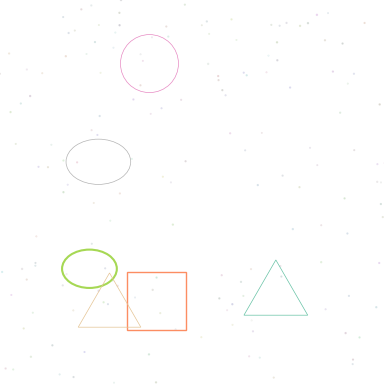[{"shape": "triangle", "thickness": 0.5, "radius": 0.48, "center": [0.716, 0.229]}, {"shape": "square", "thickness": 1, "radius": 0.38, "center": [0.407, 0.217]}, {"shape": "circle", "thickness": 0.5, "radius": 0.38, "center": [0.388, 0.835]}, {"shape": "oval", "thickness": 1.5, "radius": 0.36, "center": [0.232, 0.302]}, {"shape": "triangle", "thickness": 0.5, "radius": 0.47, "center": [0.284, 0.197]}, {"shape": "oval", "thickness": 0.5, "radius": 0.42, "center": [0.256, 0.58]}]